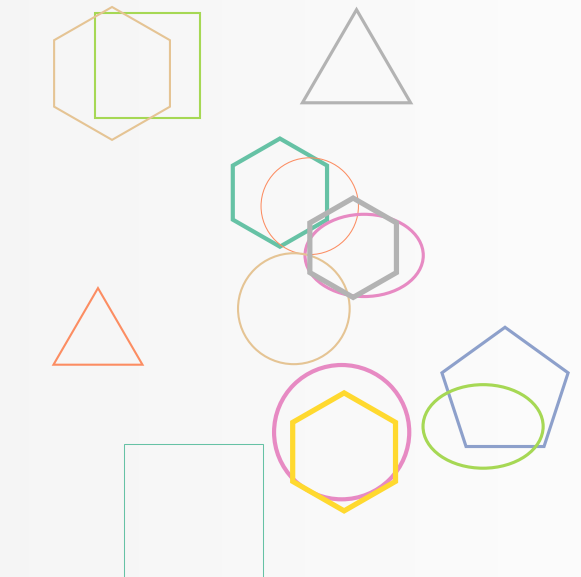[{"shape": "square", "thickness": 0.5, "radius": 0.6, "center": [0.333, 0.111]}, {"shape": "hexagon", "thickness": 2, "radius": 0.47, "center": [0.482, 0.666]}, {"shape": "triangle", "thickness": 1, "radius": 0.44, "center": [0.169, 0.412]}, {"shape": "circle", "thickness": 0.5, "radius": 0.42, "center": [0.533, 0.642]}, {"shape": "pentagon", "thickness": 1.5, "radius": 0.57, "center": [0.869, 0.318]}, {"shape": "circle", "thickness": 2, "radius": 0.58, "center": [0.588, 0.251]}, {"shape": "oval", "thickness": 1.5, "radius": 0.51, "center": [0.626, 0.557]}, {"shape": "square", "thickness": 1, "radius": 0.45, "center": [0.254, 0.886]}, {"shape": "oval", "thickness": 1.5, "radius": 0.52, "center": [0.831, 0.261]}, {"shape": "hexagon", "thickness": 2.5, "radius": 0.51, "center": [0.592, 0.217]}, {"shape": "circle", "thickness": 1, "radius": 0.48, "center": [0.506, 0.465]}, {"shape": "hexagon", "thickness": 1, "radius": 0.58, "center": [0.193, 0.872]}, {"shape": "hexagon", "thickness": 2.5, "radius": 0.43, "center": [0.608, 0.57]}, {"shape": "triangle", "thickness": 1.5, "radius": 0.54, "center": [0.613, 0.875]}]